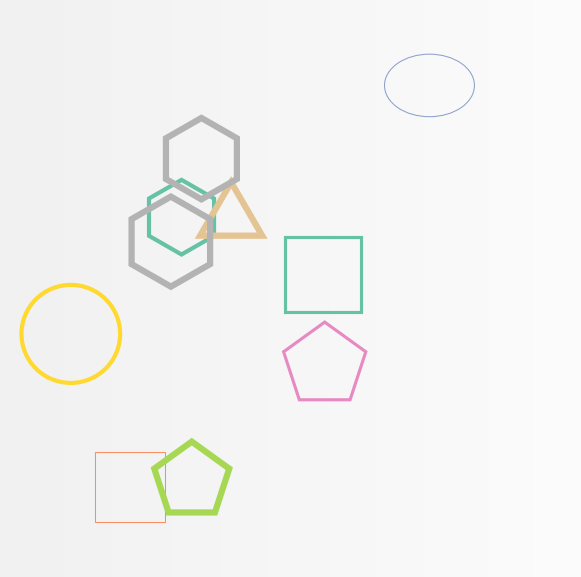[{"shape": "hexagon", "thickness": 2, "radius": 0.32, "center": [0.312, 0.623]}, {"shape": "square", "thickness": 1.5, "radius": 0.32, "center": [0.555, 0.524]}, {"shape": "square", "thickness": 0.5, "radius": 0.3, "center": [0.223, 0.156]}, {"shape": "oval", "thickness": 0.5, "radius": 0.39, "center": [0.739, 0.851]}, {"shape": "pentagon", "thickness": 1.5, "radius": 0.37, "center": [0.559, 0.367]}, {"shape": "pentagon", "thickness": 3, "radius": 0.34, "center": [0.33, 0.167]}, {"shape": "circle", "thickness": 2, "radius": 0.42, "center": [0.122, 0.421]}, {"shape": "triangle", "thickness": 3, "radius": 0.31, "center": [0.398, 0.622]}, {"shape": "hexagon", "thickness": 3, "radius": 0.35, "center": [0.347, 0.724]}, {"shape": "hexagon", "thickness": 3, "radius": 0.39, "center": [0.294, 0.581]}]